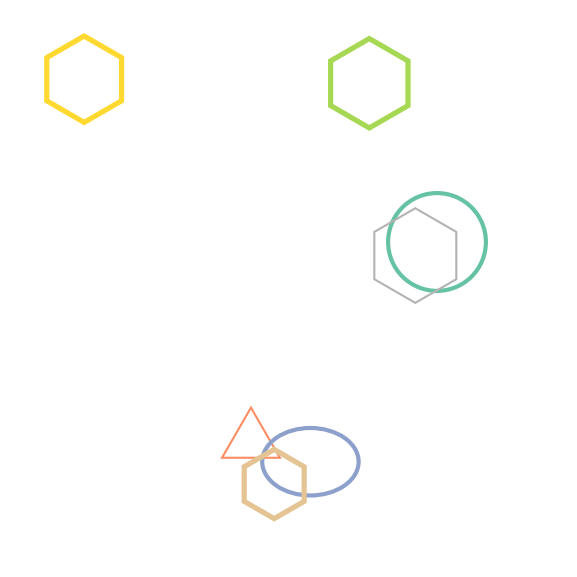[{"shape": "circle", "thickness": 2, "radius": 0.42, "center": [0.757, 0.58]}, {"shape": "triangle", "thickness": 1, "radius": 0.29, "center": [0.435, 0.235]}, {"shape": "oval", "thickness": 2, "radius": 0.42, "center": [0.538, 0.2]}, {"shape": "hexagon", "thickness": 2.5, "radius": 0.39, "center": [0.64, 0.855]}, {"shape": "hexagon", "thickness": 2.5, "radius": 0.37, "center": [0.146, 0.862]}, {"shape": "hexagon", "thickness": 2.5, "radius": 0.3, "center": [0.475, 0.161]}, {"shape": "hexagon", "thickness": 1, "radius": 0.41, "center": [0.719, 0.557]}]